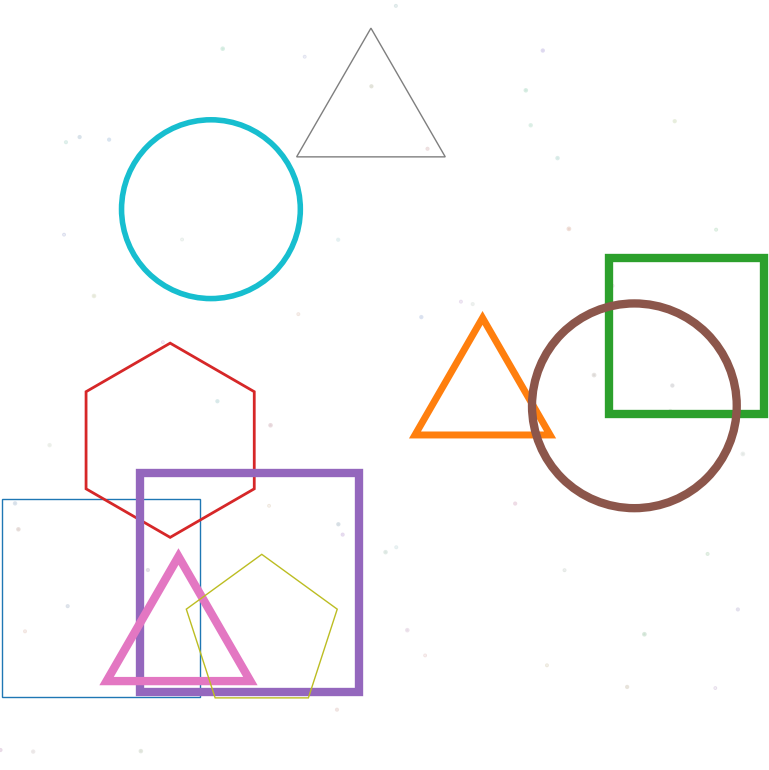[{"shape": "square", "thickness": 0.5, "radius": 0.64, "center": [0.131, 0.223]}, {"shape": "triangle", "thickness": 2.5, "radius": 0.51, "center": [0.627, 0.486]}, {"shape": "square", "thickness": 3, "radius": 0.5, "center": [0.891, 0.564]}, {"shape": "hexagon", "thickness": 1, "radius": 0.63, "center": [0.221, 0.428]}, {"shape": "square", "thickness": 3, "radius": 0.71, "center": [0.324, 0.243]}, {"shape": "circle", "thickness": 3, "radius": 0.66, "center": [0.824, 0.473]}, {"shape": "triangle", "thickness": 3, "radius": 0.54, "center": [0.232, 0.169]}, {"shape": "triangle", "thickness": 0.5, "radius": 0.56, "center": [0.482, 0.852]}, {"shape": "pentagon", "thickness": 0.5, "radius": 0.52, "center": [0.34, 0.177]}, {"shape": "circle", "thickness": 2, "radius": 0.58, "center": [0.274, 0.728]}]